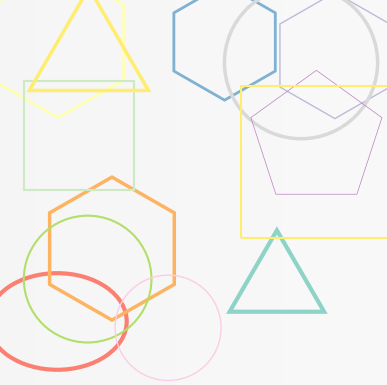[{"shape": "triangle", "thickness": 3, "radius": 0.7, "center": [0.715, 0.261]}, {"shape": "hexagon", "thickness": 2, "radius": 0.98, "center": [0.15, 0.89]}, {"shape": "hexagon", "thickness": 1, "radius": 0.82, "center": [0.864, 0.856]}, {"shape": "oval", "thickness": 3, "radius": 0.9, "center": [0.148, 0.165]}, {"shape": "hexagon", "thickness": 2, "radius": 0.76, "center": [0.58, 0.891]}, {"shape": "hexagon", "thickness": 2.5, "radius": 0.93, "center": [0.289, 0.354]}, {"shape": "circle", "thickness": 1.5, "radius": 0.82, "center": [0.226, 0.275]}, {"shape": "circle", "thickness": 1, "radius": 0.68, "center": [0.434, 0.149]}, {"shape": "circle", "thickness": 2.5, "radius": 0.99, "center": [0.777, 0.837]}, {"shape": "pentagon", "thickness": 0.5, "radius": 0.89, "center": [0.816, 0.639]}, {"shape": "square", "thickness": 1.5, "radius": 0.71, "center": [0.204, 0.649]}, {"shape": "triangle", "thickness": 2.5, "radius": 0.89, "center": [0.229, 0.854]}, {"shape": "square", "thickness": 1.5, "radius": 0.99, "center": [0.819, 0.579]}]